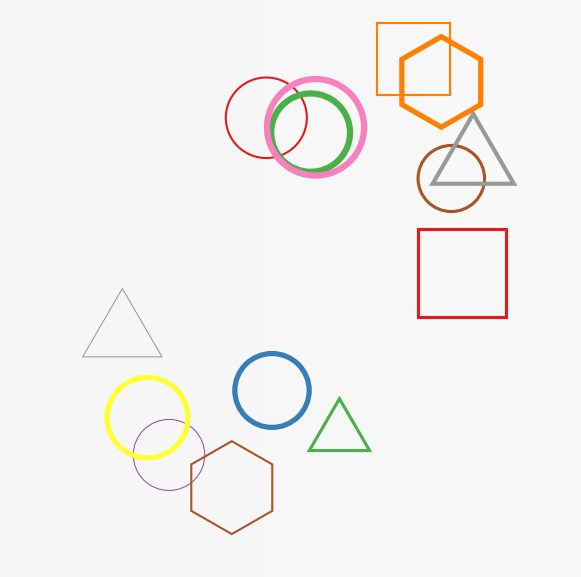[{"shape": "square", "thickness": 1.5, "radius": 0.38, "center": [0.795, 0.527]}, {"shape": "circle", "thickness": 1, "radius": 0.35, "center": [0.458, 0.795]}, {"shape": "circle", "thickness": 2.5, "radius": 0.32, "center": [0.468, 0.323]}, {"shape": "triangle", "thickness": 1.5, "radius": 0.3, "center": [0.584, 0.249]}, {"shape": "circle", "thickness": 3, "radius": 0.34, "center": [0.534, 0.769]}, {"shape": "circle", "thickness": 0.5, "radius": 0.31, "center": [0.291, 0.211]}, {"shape": "hexagon", "thickness": 2.5, "radius": 0.39, "center": [0.759, 0.857]}, {"shape": "square", "thickness": 1, "radius": 0.31, "center": [0.711, 0.896]}, {"shape": "circle", "thickness": 2.5, "radius": 0.35, "center": [0.254, 0.276]}, {"shape": "hexagon", "thickness": 1, "radius": 0.4, "center": [0.399, 0.155]}, {"shape": "circle", "thickness": 1.5, "radius": 0.29, "center": [0.776, 0.69]}, {"shape": "circle", "thickness": 3, "radius": 0.42, "center": [0.543, 0.779]}, {"shape": "triangle", "thickness": 0.5, "radius": 0.39, "center": [0.21, 0.421]}, {"shape": "triangle", "thickness": 2, "radius": 0.4, "center": [0.814, 0.721]}]